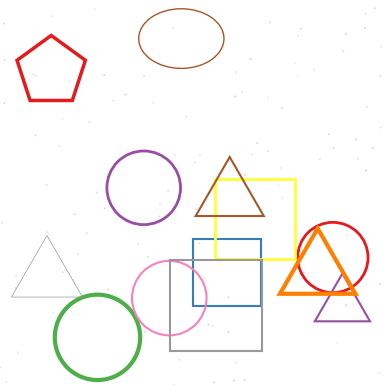[{"shape": "pentagon", "thickness": 2.5, "radius": 0.47, "center": [0.133, 0.815]}, {"shape": "circle", "thickness": 2, "radius": 0.46, "center": [0.865, 0.331]}, {"shape": "square", "thickness": 1.5, "radius": 0.44, "center": [0.59, 0.292]}, {"shape": "circle", "thickness": 3, "radius": 0.55, "center": [0.253, 0.124]}, {"shape": "circle", "thickness": 2, "radius": 0.48, "center": [0.373, 0.512]}, {"shape": "triangle", "thickness": 1.5, "radius": 0.41, "center": [0.889, 0.207]}, {"shape": "triangle", "thickness": 3, "radius": 0.57, "center": [0.825, 0.294]}, {"shape": "square", "thickness": 2, "radius": 0.52, "center": [0.661, 0.43]}, {"shape": "triangle", "thickness": 1.5, "radius": 0.51, "center": [0.597, 0.49]}, {"shape": "oval", "thickness": 1, "radius": 0.55, "center": [0.471, 0.9]}, {"shape": "circle", "thickness": 1.5, "radius": 0.48, "center": [0.44, 0.226]}, {"shape": "square", "thickness": 1.5, "radius": 0.59, "center": [0.561, 0.207]}, {"shape": "triangle", "thickness": 0.5, "radius": 0.53, "center": [0.122, 0.282]}]